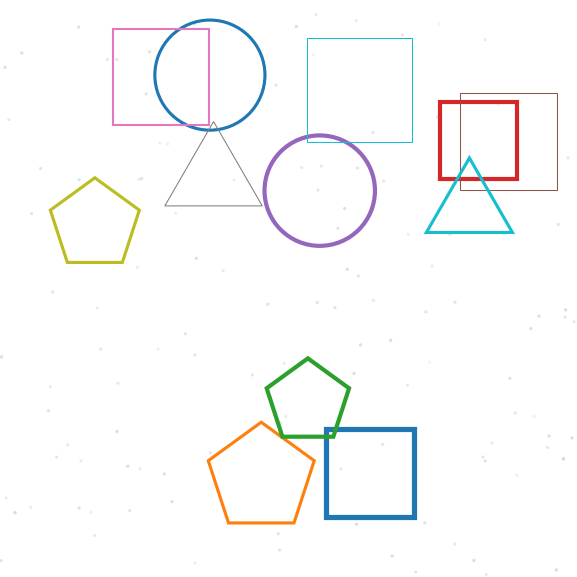[{"shape": "circle", "thickness": 1.5, "radius": 0.48, "center": [0.363, 0.869]}, {"shape": "square", "thickness": 2.5, "radius": 0.38, "center": [0.641, 0.18]}, {"shape": "pentagon", "thickness": 1.5, "radius": 0.48, "center": [0.452, 0.172]}, {"shape": "pentagon", "thickness": 2, "radius": 0.38, "center": [0.533, 0.304]}, {"shape": "square", "thickness": 2, "radius": 0.33, "center": [0.829, 0.755]}, {"shape": "circle", "thickness": 2, "radius": 0.48, "center": [0.554, 0.669]}, {"shape": "square", "thickness": 0.5, "radius": 0.42, "center": [0.881, 0.755]}, {"shape": "square", "thickness": 1, "radius": 0.42, "center": [0.279, 0.866]}, {"shape": "triangle", "thickness": 0.5, "radius": 0.49, "center": [0.37, 0.691]}, {"shape": "pentagon", "thickness": 1.5, "radius": 0.41, "center": [0.164, 0.61]}, {"shape": "square", "thickness": 0.5, "radius": 0.45, "center": [0.623, 0.843]}, {"shape": "triangle", "thickness": 1.5, "radius": 0.43, "center": [0.813, 0.64]}]